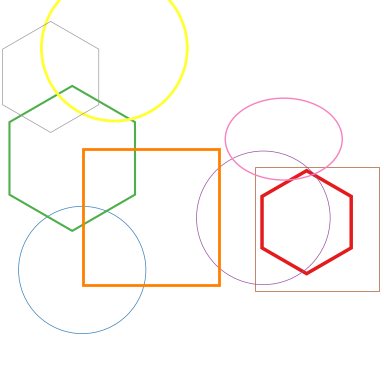[{"shape": "hexagon", "thickness": 2.5, "radius": 0.67, "center": [0.796, 0.423]}, {"shape": "circle", "thickness": 0.5, "radius": 0.83, "center": [0.214, 0.299]}, {"shape": "hexagon", "thickness": 1.5, "radius": 0.94, "center": [0.188, 0.589]}, {"shape": "circle", "thickness": 0.5, "radius": 0.87, "center": [0.684, 0.434]}, {"shape": "square", "thickness": 2, "radius": 0.88, "center": [0.392, 0.436]}, {"shape": "circle", "thickness": 2, "radius": 0.95, "center": [0.297, 0.875]}, {"shape": "square", "thickness": 0.5, "radius": 0.81, "center": [0.823, 0.406]}, {"shape": "oval", "thickness": 1, "radius": 0.76, "center": [0.737, 0.639]}, {"shape": "hexagon", "thickness": 0.5, "radius": 0.72, "center": [0.132, 0.8]}]